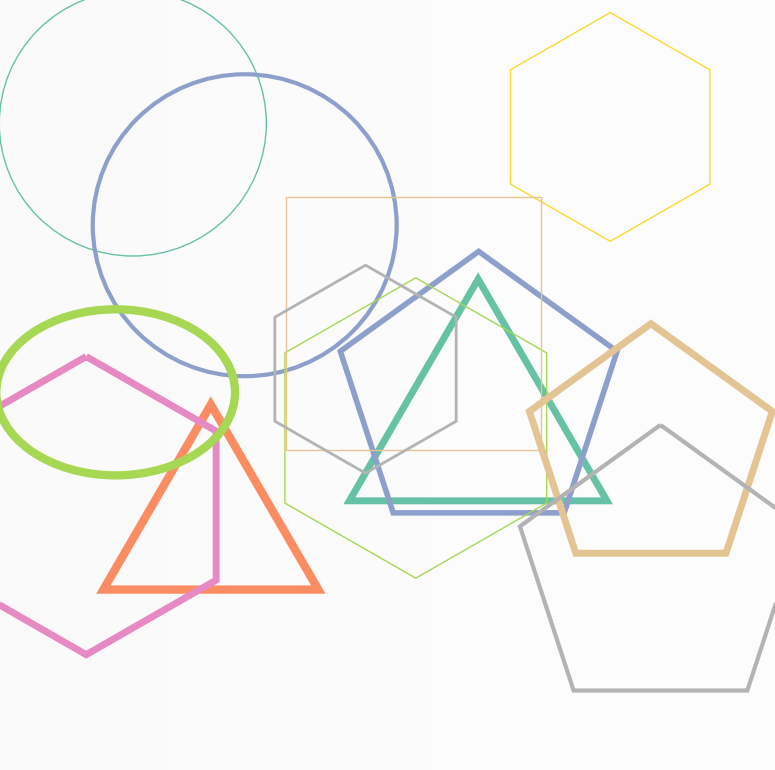[{"shape": "circle", "thickness": 0.5, "radius": 0.86, "center": [0.171, 0.84]}, {"shape": "triangle", "thickness": 2.5, "radius": 0.96, "center": [0.617, 0.446]}, {"shape": "triangle", "thickness": 3, "radius": 0.8, "center": [0.272, 0.314]}, {"shape": "circle", "thickness": 1.5, "radius": 0.98, "center": [0.316, 0.707]}, {"shape": "pentagon", "thickness": 2, "radius": 0.94, "center": [0.618, 0.486]}, {"shape": "hexagon", "thickness": 2.5, "radius": 0.97, "center": [0.111, 0.343]}, {"shape": "oval", "thickness": 3, "radius": 0.77, "center": [0.149, 0.49]}, {"shape": "hexagon", "thickness": 0.5, "radius": 0.98, "center": [0.536, 0.444]}, {"shape": "hexagon", "thickness": 0.5, "radius": 0.74, "center": [0.787, 0.835]}, {"shape": "square", "thickness": 0.5, "radius": 0.82, "center": [0.534, 0.58]}, {"shape": "pentagon", "thickness": 2.5, "radius": 0.82, "center": [0.84, 0.415]}, {"shape": "pentagon", "thickness": 1.5, "radius": 0.95, "center": [0.852, 0.257]}, {"shape": "hexagon", "thickness": 1, "radius": 0.68, "center": [0.472, 0.521]}]